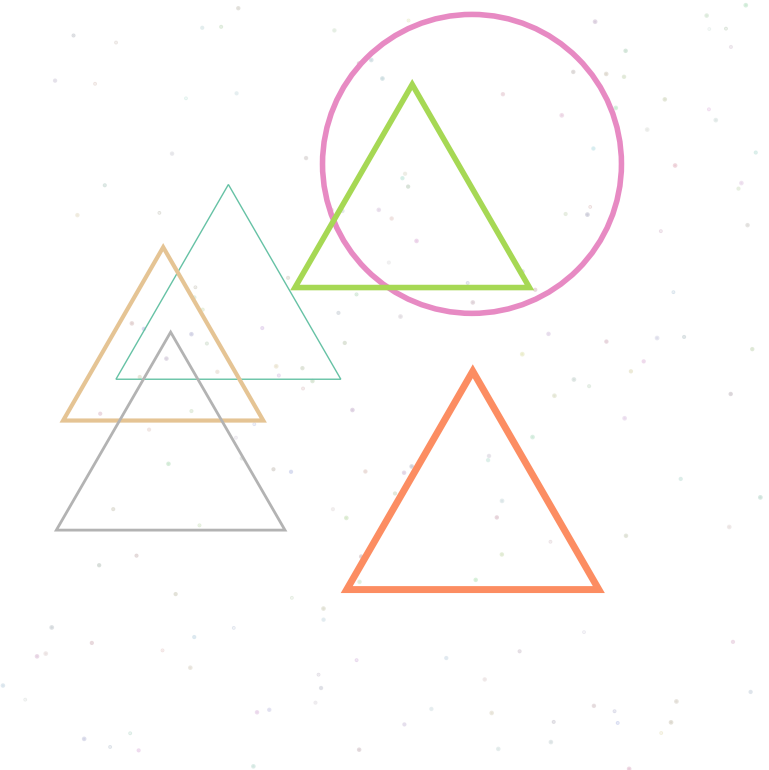[{"shape": "triangle", "thickness": 0.5, "radius": 0.84, "center": [0.297, 0.592]}, {"shape": "triangle", "thickness": 2.5, "radius": 0.95, "center": [0.614, 0.329]}, {"shape": "circle", "thickness": 2, "radius": 0.97, "center": [0.613, 0.787]}, {"shape": "triangle", "thickness": 2, "radius": 0.88, "center": [0.535, 0.714]}, {"shape": "triangle", "thickness": 1.5, "radius": 0.75, "center": [0.212, 0.529]}, {"shape": "triangle", "thickness": 1, "radius": 0.86, "center": [0.222, 0.397]}]